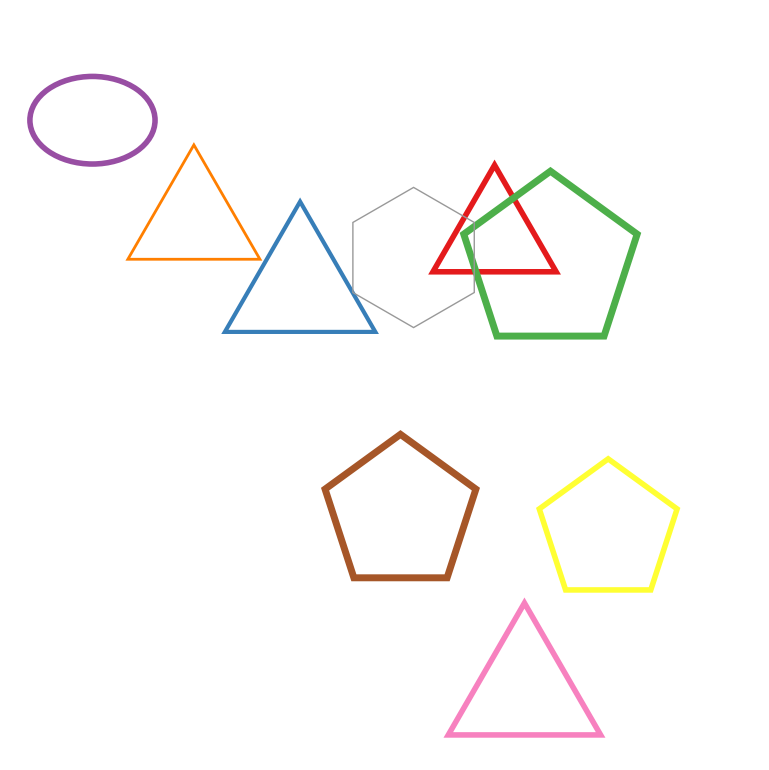[{"shape": "triangle", "thickness": 2, "radius": 0.46, "center": [0.642, 0.693]}, {"shape": "triangle", "thickness": 1.5, "radius": 0.56, "center": [0.39, 0.625]}, {"shape": "pentagon", "thickness": 2.5, "radius": 0.59, "center": [0.715, 0.659]}, {"shape": "oval", "thickness": 2, "radius": 0.41, "center": [0.12, 0.844]}, {"shape": "triangle", "thickness": 1, "radius": 0.5, "center": [0.252, 0.713]}, {"shape": "pentagon", "thickness": 2, "radius": 0.47, "center": [0.79, 0.31]}, {"shape": "pentagon", "thickness": 2.5, "radius": 0.51, "center": [0.52, 0.333]}, {"shape": "triangle", "thickness": 2, "radius": 0.57, "center": [0.681, 0.103]}, {"shape": "hexagon", "thickness": 0.5, "radius": 0.46, "center": [0.537, 0.666]}]